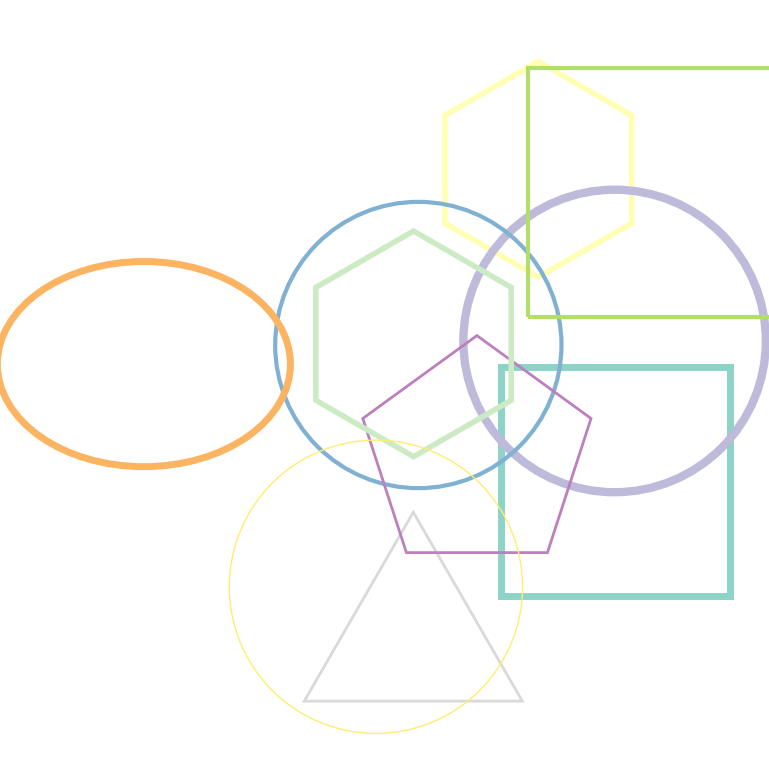[{"shape": "square", "thickness": 2.5, "radius": 0.74, "center": [0.8, 0.375]}, {"shape": "hexagon", "thickness": 2, "radius": 0.7, "center": [0.699, 0.78]}, {"shape": "circle", "thickness": 3, "radius": 0.98, "center": [0.798, 0.557]}, {"shape": "circle", "thickness": 1.5, "radius": 0.93, "center": [0.543, 0.552]}, {"shape": "oval", "thickness": 2.5, "radius": 0.95, "center": [0.187, 0.527]}, {"shape": "square", "thickness": 1.5, "radius": 0.81, "center": [0.847, 0.75]}, {"shape": "triangle", "thickness": 1, "radius": 0.82, "center": [0.537, 0.171]}, {"shape": "pentagon", "thickness": 1, "radius": 0.78, "center": [0.619, 0.408]}, {"shape": "hexagon", "thickness": 2, "radius": 0.73, "center": [0.537, 0.553]}, {"shape": "circle", "thickness": 0.5, "radius": 0.95, "center": [0.488, 0.238]}]